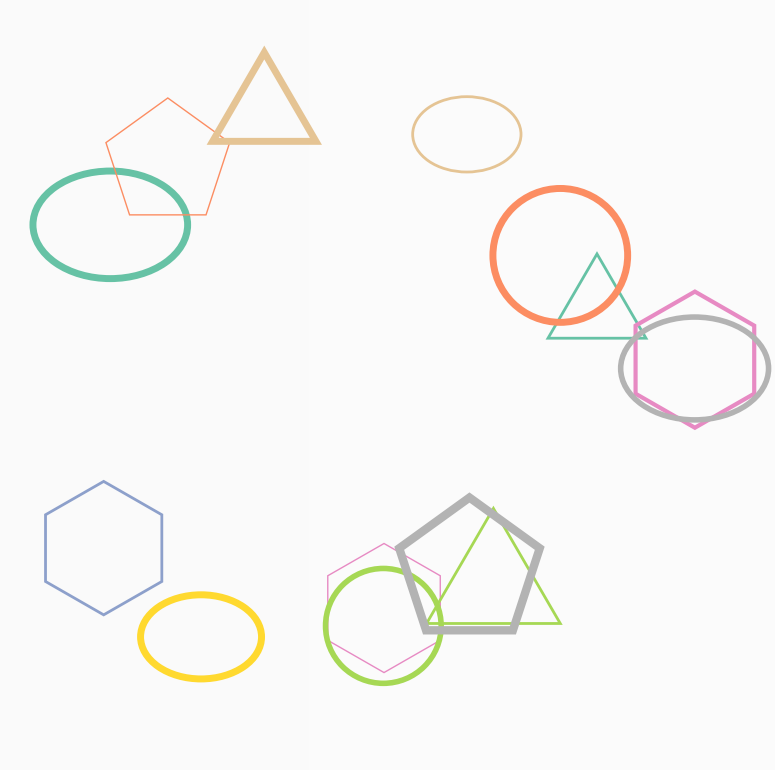[{"shape": "triangle", "thickness": 1, "radius": 0.36, "center": [0.77, 0.597]}, {"shape": "oval", "thickness": 2.5, "radius": 0.5, "center": [0.142, 0.708]}, {"shape": "pentagon", "thickness": 0.5, "radius": 0.42, "center": [0.217, 0.789]}, {"shape": "circle", "thickness": 2.5, "radius": 0.43, "center": [0.723, 0.668]}, {"shape": "hexagon", "thickness": 1, "radius": 0.43, "center": [0.134, 0.288]}, {"shape": "hexagon", "thickness": 0.5, "radius": 0.42, "center": [0.496, 0.21]}, {"shape": "hexagon", "thickness": 1.5, "radius": 0.44, "center": [0.897, 0.533]}, {"shape": "circle", "thickness": 2, "radius": 0.37, "center": [0.495, 0.187]}, {"shape": "triangle", "thickness": 1, "radius": 0.5, "center": [0.637, 0.24]}, {"shape": "oval", "thickness": 2.5, "radius": 0.39, "center": [0.259, 0.173]}, {"shape": "oval", "thickness": 1, "radius": 0.35, "center": [0.602, 0.826]}, {"shape": "triangle", "thickness": 2.5, "radius": 0.38, "center": [0.341, 0.855]}, {"shape": "pentagon", "thickness": 3, "radius": 0.48, "center": [0.606, 0.259]}, {"shape": "oval", "thickness": 2, "radius": 0.48, "center": [0.896, 0.521]}]